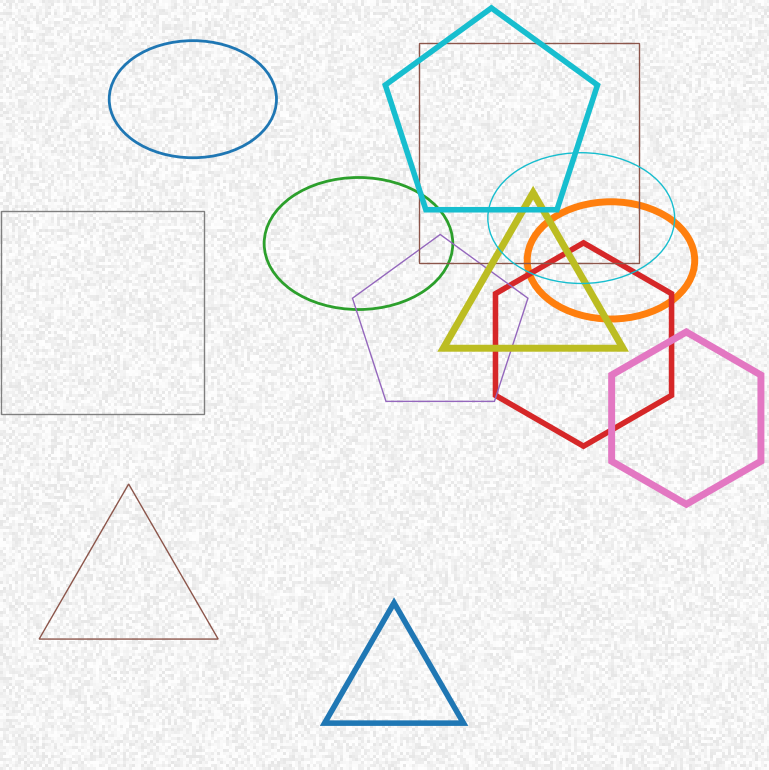[{"shape": "oval", "thickness": 1, "radius": 0.54, "center": [0.25, 0.871]}, {"shape": "triangle", "thickness": 2, "radius": 0.52, "center": [0.512, 0.113]}, {"shape": "oval", "thickness": 2.5, "radius": 0.54, "center": [0.793, 0.662]}, {"shape": "oval", "thickness": 1, "radius": 0.61, "center": [0.466, 0.684]}, {"shape": "hexagon", "thickness": 2, "radius": 0.66, "center": [0.758, 0.553]}, {"shape": "pentagon", "thickness": 0.5, "radius": 0.6, "center": [0.572, 0.576]}, {"shape": "square", "thickness": 0.5, "radius": 0.71, "center": [0.687, 0.801]}, {"shape": "triangle", "thickness": 0.5, "radius": 0.67, "center": [0.167, 0.237]}, {"shape": "hexagon", "thickness": 2.5, "radius": 0.56, "center": [0.891, 0.457]}, {"shape": "square", "thickness": 0.5, "radius": 0.66, "center": [0.133, 0.594]}, {"shape": "triangle", "thickness": 2.5, "radius": 0.67, "center": [0.692, 0.615]}, {"shape": "oval", "thickness": 0.5, "radius": 0.61, "center": [0.755, 0.717]}, {"shape": "pentagon", "thickness": 2, "radius": 0.72, "center": [0.638, 0.845]}]